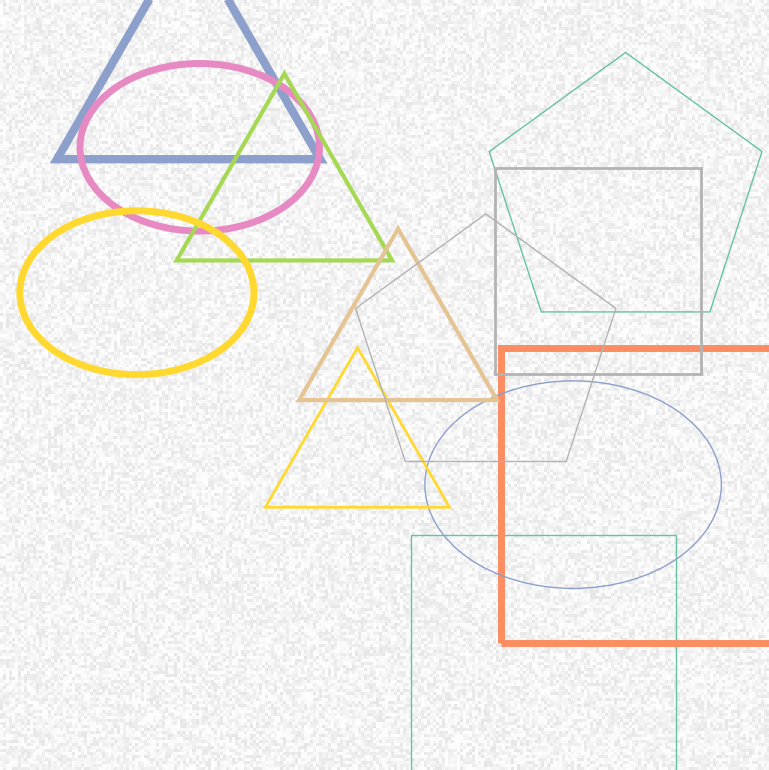[{"shape": "square", "thickness": 0.5, "radius": 0.86, "center": [0.706, 0.134]}, {"shape": "pentagon", "thickness": 0.5, "radius": 0.93, "center": [0.812, 0.746]}, {"shape": "square", "thickness": 2.5, "radius": 0.96, "center": [0.843, 0.356]}, {"shape": "oval", "thickness": 0.5, "radius": 0.96, "center": [0.744, 0.371]}, {"shape": "triangle", "thickness": 3, "radius": 0.99, "center": [0.245, 0.892]}, {"shape": "oval", "thickness": 2.5, "radius": 0.78, "center": [0.259, 0.809]}, {"shape": "triangle", "thickness": 1.5, "radius": 0.81, "center": [0.369, 0.743]}, {"shape": "oval", "thickness": 2.5, "radius": 0.76, "center": [0.178, 0.62]}, {"shape": "triangle", "thickness": 1, "radius": 0.69, "center": [0.464, 0.41]}, {"shape": "triangle", "thickness": 1.5, "radius": 0.74, "center": [0.517, 0.555]}, {"shape": "pentagon", "thickness": 0.5, "radius": 0.89, "center": [0.631, 0.544]}, {"shape": "square", "thickness": 1, "radius": 0.67, "center": [0.777, 0.648]}]